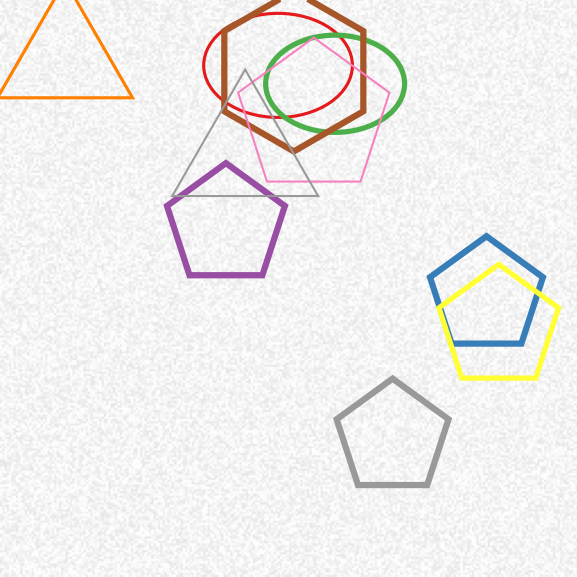[{"shape": "oval", "thickness": 1.5, "radius": 0.64, "center": [0.481, 0.886]}, {"shape": "pentagon", "thickness": 3, "radius": 0.51, "center": [0.842, 0.487]}, {"shape": "oval", "thickness": 2.5, "radius": 0.6, "center": [0.58, 0.854]}, {"shape": "pentagon", "thickness": 3, "radius": 0.54, "center": [0.391, 0.609]}, {"shape": "triangle", "thickness": 1.5, "radius": 0.68, "center": [0.113, 0.897]}, {"shape": "pentagon", "thickness": 2.5, "radius": 0.54, "center": [0.864, 0.432]}, {"shape": "hexagon", "thickness": 3, "radius": 0.69, "center": [0.509, 0.876]}, {"shape": "pentagon", "thickness": 1, "radius": 0.69, "center": [0.543, 0.796]}, {"shape": "pentagon", "thickness": 3, "radius": 0.51, "center": [0.68, 0.242]}, {"shape": "triangle", "thickness": 1, "radius": 0.73, "center": [0.425, 0.733]}]